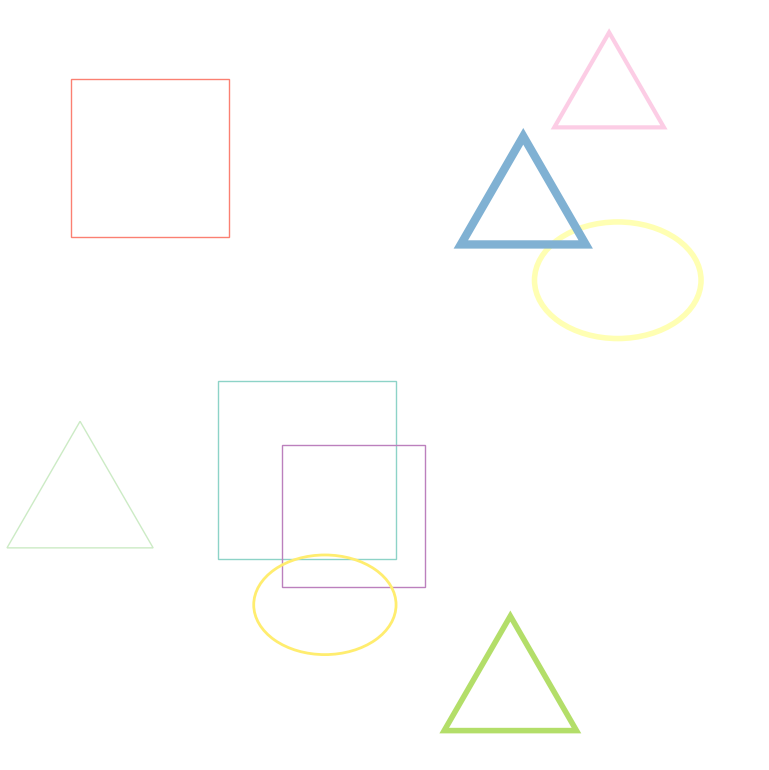[{"shape": "square", "thickness": 0.5, "radius": 0.58, "center": [0.399, 0.39]}, {"shape": "oval", "thickness": 2, "radius": 0.54, "center": [0.802, 0.636]}, {"shape": "square", "thickness": 0.5, "radius": 0.51, "center": [0.195, 0.795]}, {"shape": "triangle", "thickness": 3, "radius": 0.47, "center": [0.68, 0.729]}, {"shape": "triangle", "thickness": 2, "radius": 0.5, "center": [0.663, 0.101]}, {"shape": "triangle", "thickness": 1.5, "radius": 0.41, "center": [0.791, 0.876]}, {"shape": "square", "thickness": 0.5, "radius": 0.46, "center": [0.459, 0.33]}, {"shape": "triangle", "thickness": 0.5, "radius": 0.55, "center": [0.104, 0.343]}, {"shape": "oval", "thickness": 1, "radius": 0.46, "center": [0.422, 0.215]}]